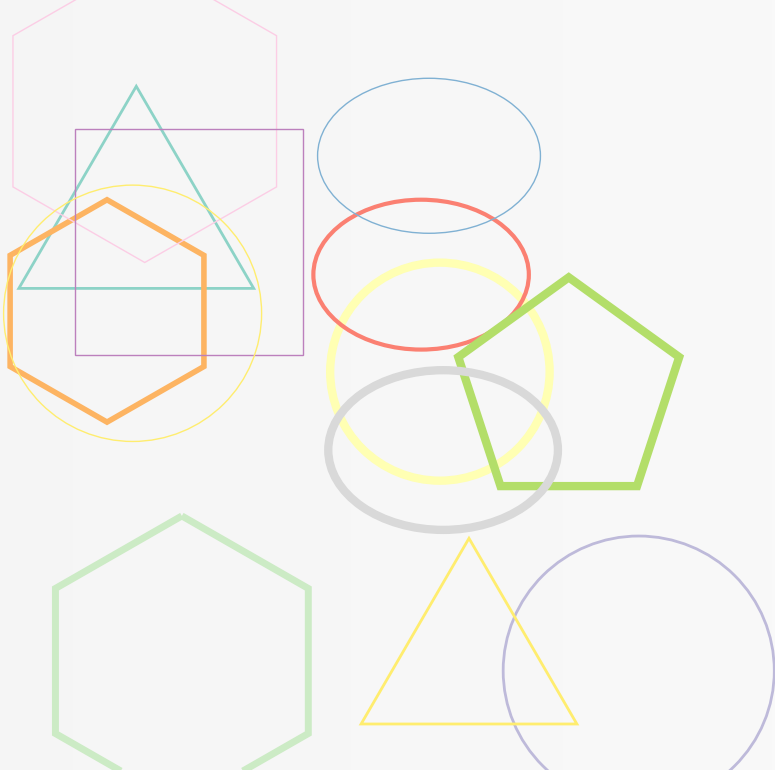[{"shape": "triangle", "thickness": 1, "radius": 0.87, "center": [0.176, 0.713]}, {"shape": "circle", "thickness": 3, "radius": 0.71, "center": [0.568, 0.517]}, {"shape": "circle", "thickness": 1, "radius": 0.87, "center": [0.824, 0.129]}, {"shape": "oval", "thickness": 1.5, "radius": 0.7, "center": [0.543, 0.643]}, {"shape": "oval", "thickness": 0.5, "radius": 0.72, "center": [0.554, 0.798]}, {"shape": "hexagon", "thickness": 2, "radius": 0.72, "center": [0.138, 0.596]}, {"shape": "pentagon", "thickness": 3, "radius": 0.75, "center": [0.734, 0.49]}, {"shape": "hexagon", "thickness": 0.5, "radius": 0.98, "center": [0.187, 0.855]}, {"shape": "oval", "thickness": 3, "radius": 0.74, "center": [0.572, 0.416]}, {"shape": "square", "thickness": 0.5, "radius": 0.73, "center": [0.244, 0.685]}, {"shape": "hexagon", "thickness": 2.5, "radius": 0.94, "center": [0.235, 0.142]}, {"shape": "circle", "thickness": 0.5, "radius": 0.83, "center": [0.171, 0.593]}, {"shape": "triangle", "thickness": 1, "radius": 0.8, "center": [0.605, 0.14]}]